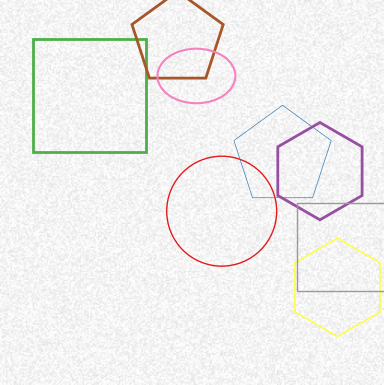[{"shape": "circle", "thickness": 1, "radius": 0.71, "center": [0.576, 0.451]}, {"shape": "pentagon", "thickness": 0.5, "radius": 0.66, "center": [0.734, 0.594]}, {"shape": "square", "thickness": 2, "radius": 0.73, "center": [0.232, 0.751]}, {"shape": "hexagon", "thickness": 2, "radius": 0.63, "center": [0.831, 0.555]}, {"shape": "hexagon", "thickness": 1, "radius": 0.64, "center": [0.876, 0.254]}, {"shape": "pentagon", "thickness": 2, "radius": 0.62, "center": [0.461, 0.898]}, {"shape": "oval", "thickness": 1.5, "radius": 0.51, "center": [0.51, 0.803]}, {"shape": "square", "thickness": 1, "radius": 0.58, "center": [0.887, 0.359]}]